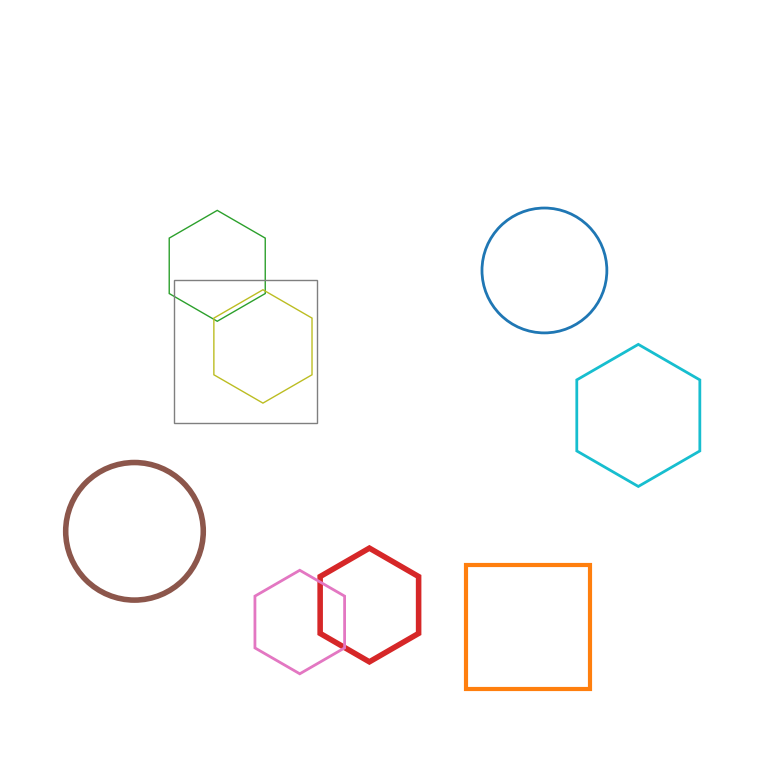[{"shape": "circle", "thickness": 1, "radius": 0.41, "center": [0.707, 0.649]}, {"shape": "square", "thickness": 1.5, "radius": 0.4, "center": [0.686, 0.185]}, {"shape": "hexagon", "thickness": 0.5, "radius": 0.36, "center": [0.282, 0.655]}, {"shape": "hexagon", "thickness": 2, "radius": 0.37, "center": [0.48, 0.214]}, {"shape": "circle", "thickness": 2, "radius": 0.45, "center": [0.175, 0.31]}, {"shape": "hexagon", "thickness": 1, "radius": 0.34, "center": [0.389, 0.192]}, {"shape": "square", "thickness": 0.5, "radius": 0.46, "center": [0.319, 0.544]}, {"shape": "hexagon", "thickness": 0.5, "radius": 0.37, "center": [0.341, 0.55]}, {"shape": "hexagon", "thickness": 1, "radius": 0.46, "center": [0.829, 0.46]}]